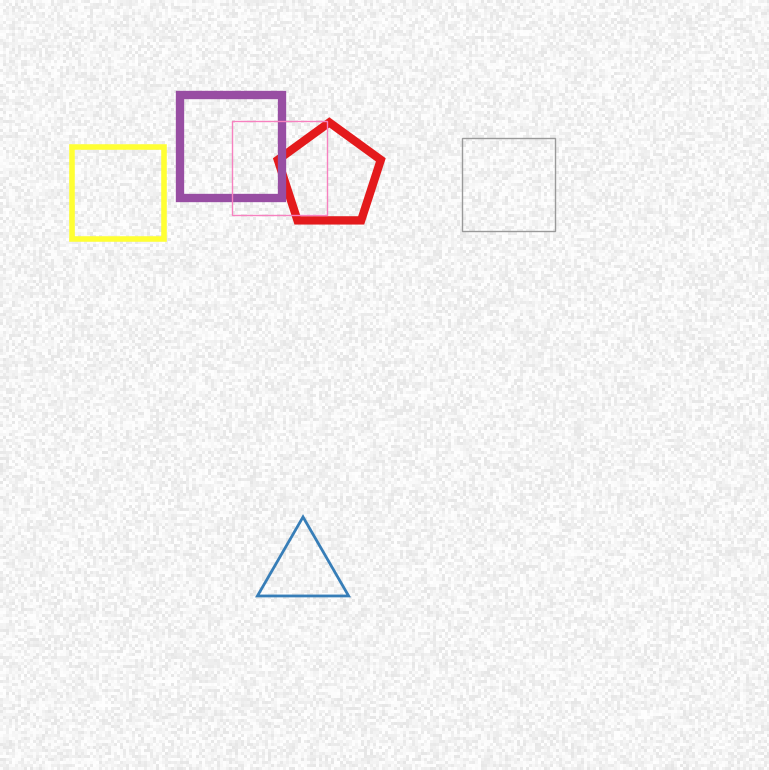[{"shape": "pentagon", "thickness": 3, "radius": 0.35, "center": [0.428, 0.771]}, {"shape": "triangle", "thickness": 1, "radius": 0.34, "center": [0.394, 0.26]}, {"shape": "square", "thickness": 3, "radius": 0.33, "center": [0.3, 0.81]}, {"shape": "square", "thickness": 2, "radius": 0.3, "center": [0.153, 0.75]}, {"shape": "square", "thickness": 0.5, "radius": 0.31, "center": [0.363, 0.782]}, {"shape": "square", "thickness": 0.5, "radius": 0.3, "center": [0.66, 0.761]}]